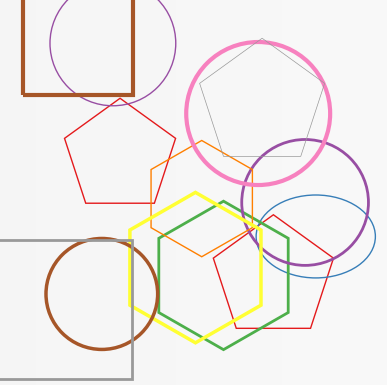[{"shape": "pentagon", "thickness": 1, "radius": 0.75, "center": [0.31, 0.594]}, {"shape": "pentagon", "thickness": 1, "radius": 0.82, "center": [0.706, 0.279]}, {"shape": "oval", "thickness": 1, "radius": 0.77, "center": [0.815, 0.386]}, {"shape": "hexagon", "thickness": 2, "radius": 0.96, "center": [0.577, 0.285]}, {"shape": "circle", "thickness": 1, "radius": 0.81, "center": [0.291, 0.888]}, {"shape": "circle", "thickness": 2, "radius": 0.82, "center": [0.787, 0.474]}, {"shape": "hexagon", "thickness": 1, "radius": 0.75, "center": [0.521, 0.484]}, {"shape": "hexagon", "thickness": 2.5, "radius": 0.98, "center": [0.504, 0.305]}, {"shape": "circle", "thickness": 2.5, "radius": 0.72, "center": [0.263, 0.236]}, {"shape": "square", "thickness": 3, "radius": 0.71, "center": [0.201, 0.894]}, {"shape": "circle", "thickness": 3, "radius": 0.93, "center": [0.666, 0.705]}, {"shape": "pentagon", "thickness": 0.5, "radius": 0.85, "center": [0.676, 0.731]}, {"shape": "square", "thickness": 2, "radius": 0.91, "center": [0.16, 0.196]}]